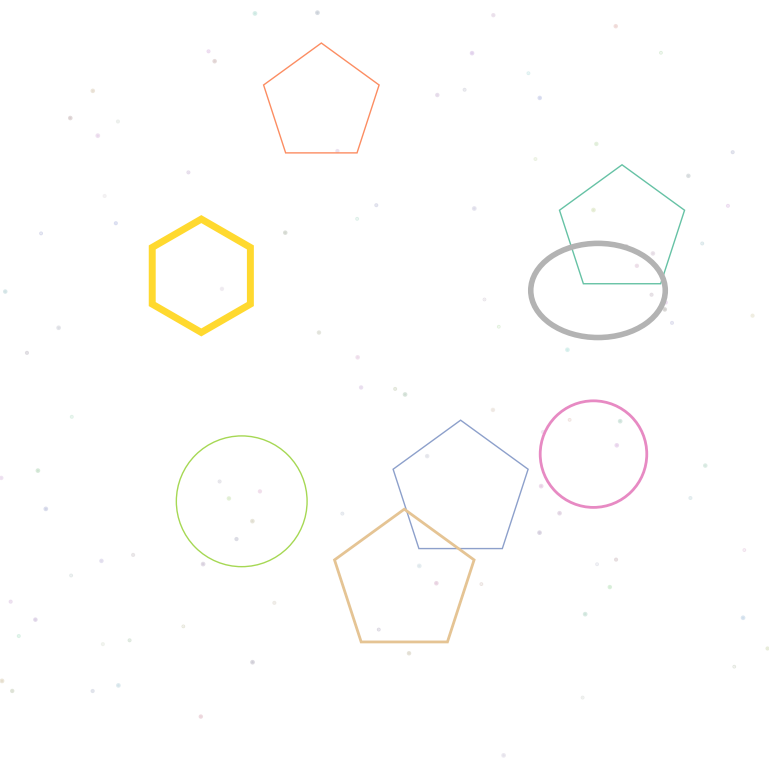[{"shape": "pentagon", "thickness": 0.5, "radius": 0.43, "center": [0.808, 0.701]}, {"shape": "pentagon", "thickness": 0.5, "radius": 0.39, "center": [0.417, 0.865]}, {"shape": "pentagon", "thickness": 0.5, "radius": 0.46, "center": [0.598, 0.362]}, {"shape": "circle", "thickness": 1, "radius": 0.35, "center": [0.771, 0.41]}, {"shape": "circle", "thickness": 0.5, "radius": 0.42, "center": [0.314, 0.349]}, {"shape": "hexagon", "thickness": 2.5, "radius": 0.37, "center": [0.261, 0.642]}, {"shape": "pentagon", "thickness": 1, "radius": 0.48, "center": [0.525, 0.243]}, {"shape": "oval", "thickness": 2, "radius": 0.44, "center": [0.777, 0.623]}]